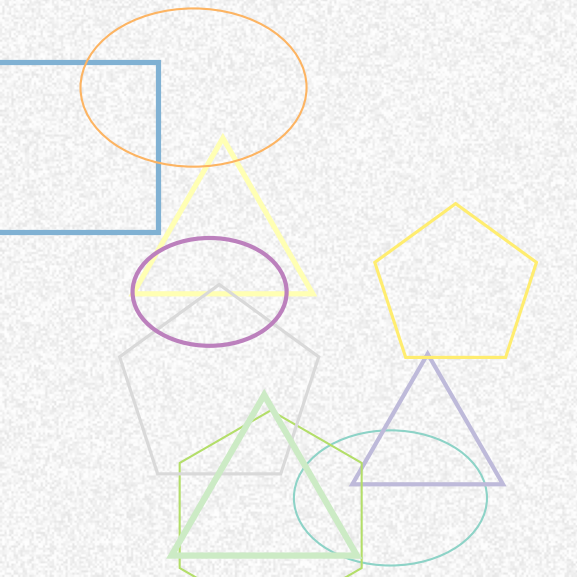[{"shape": "oval", "thickness": 1, "radius": 0.84, "center": [0.676, 0.137]}, {"shape": "triangle", "thickness": 2.5, "radius": 0.9, "center": [0.386, 0.58]}, {"shape": "triangle", "thickness": 2, "radius": 0.75, "center": [0.741, 0.236]}, {"shape": "square", "thickness": 2.5, "radius": 0.73, "center": [0.127, 0.745]}, {"shape": "oval", "thickness": 1, "radius": 0.98, "center": [0.335, 0.848]}, {"shape": "hexagon", "thickness": 1, "radius": 0.91, "center": [0.469, 0.107]}, {"shape": "pentagon", "thickness": 1.5, "radius": 0.91, "center": [0.38, 0.325]}, {"shape": "oval", "thickness": 2, "radius": 0.67, "center": [0.363, 0.494]}, {"shape": "triangle", "thickness": 3, "radius": 0.93, "center": [0.458, 0.13]}, {"shape": "pentagon", "thickness": 1.5, "radius": 0.74, "center": [0.789, 0.499]}]